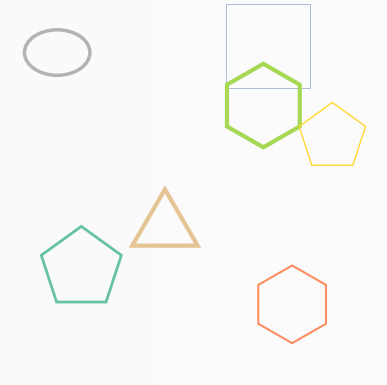[{"shape": "pentagon", "thickness": 2, "radius": 0.54, "center": [0.21, 0.303]}, {"shape": "hexagon", "thickness": 1.5, "radius": 0.5, "center": [0.754, 0.21]}, {"shape": "square", "thickness": 0.5, "radius": 0.55, "center": [0.691, 0.88]}, {"shape": "hexagon", "thickness": 3, "radius": 0.54, "center": [0.68, 0.726]}, {"shape": "pentagon", "thickness": 1, "radius": 0.45, "center": [0.858, 0.644]}, {"shape": "triangle", "thickness": 3, "radius": 0.49, "center": [0.426, 0.411]}, {"shape": "oval", "thickness": 2.5, "radius": 0.42, "center": [0.148, 0.864]}]